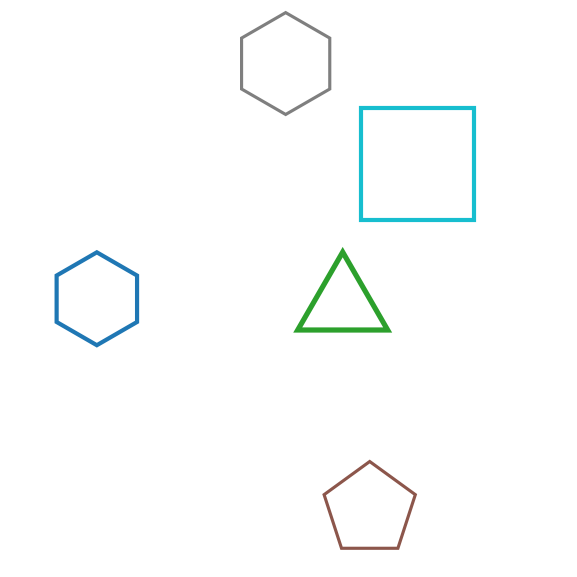[{"shape": "hexagon", "thickness": 2, "radius": 0.4, "center": [0.168, 0.482]}, {"shape": "triangle", "thickness": 2.5, "radius": 0.45, "center": [0.593, 0.473]}, {"shape": "pentagon", "thickness": 1.5, "radius": 0.42, "center": [0.64, 0.117]}, {"shape": "hexagon", "thickness": 1.5, "radius": 0.44, "center": [0.495, 0.889]}, {"shape": "square", "thickness": 2, "radius": 0.49, "center": [0.723, 0.715]}]